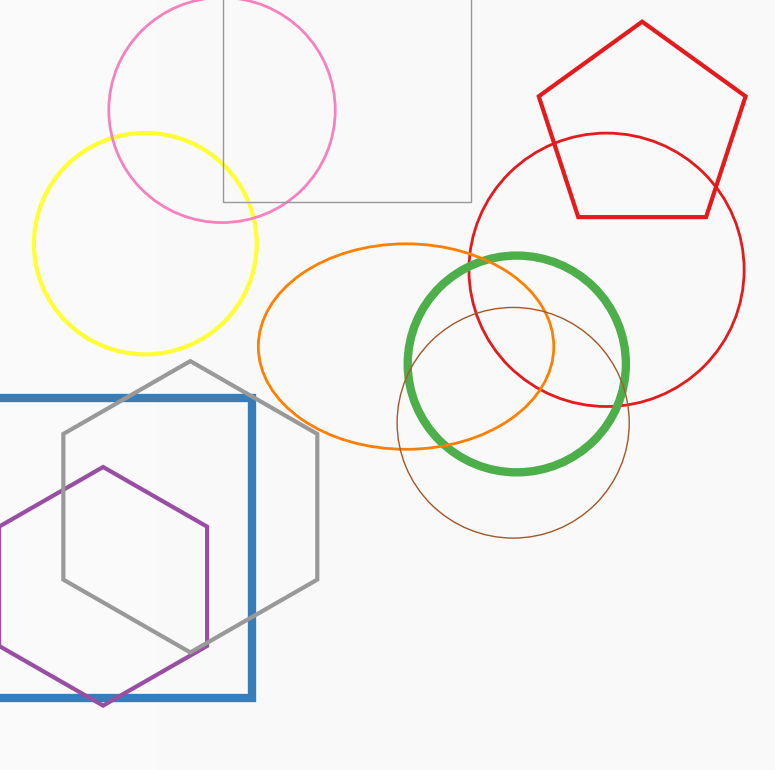[{"shape": "pentagon", "thickness": 1.5, "radius": 0.7, "center": [0.829, 0.832]}, {"shape": "circle", "thickness": 1, "radius": 0.89, "center": [0.783, 0.65]}, {"shape": "square", "thickness": 3, "radius": 0.98, "center": [0.13, 0.288]}, {"shape": "circle", "thickness": 3, "radius": 0.7, "center": [0.667, 0.527]}, {"shape": "hexagon", "thickness": 1.5, "radius": 0.77, "center": [0.133, 0.239]}, {"shape": "oval", "thickness": 1, "radius": 0.95, "center": [0.524, 0.55]}, {"shape": "circle", "thickness": 1.5, "radius": 0.72, "center": [0.187, 0.684]}, {"shape": "circle", "thickness": 0.5, "radius": 0.75, "center": [0.662, 0.451]}, {"shape": "circle", "thickness": 1, "radius": 0.73, "center": [0.286, 0.857]}, {"shape": "hexagon", "thickness": 1.5, "radius": 0.95, "center": [0.246, 0.342]}, {"shape": "square", "thickness": 0.5, "radius": 0.8, "center": [0.447, 0.897]}]